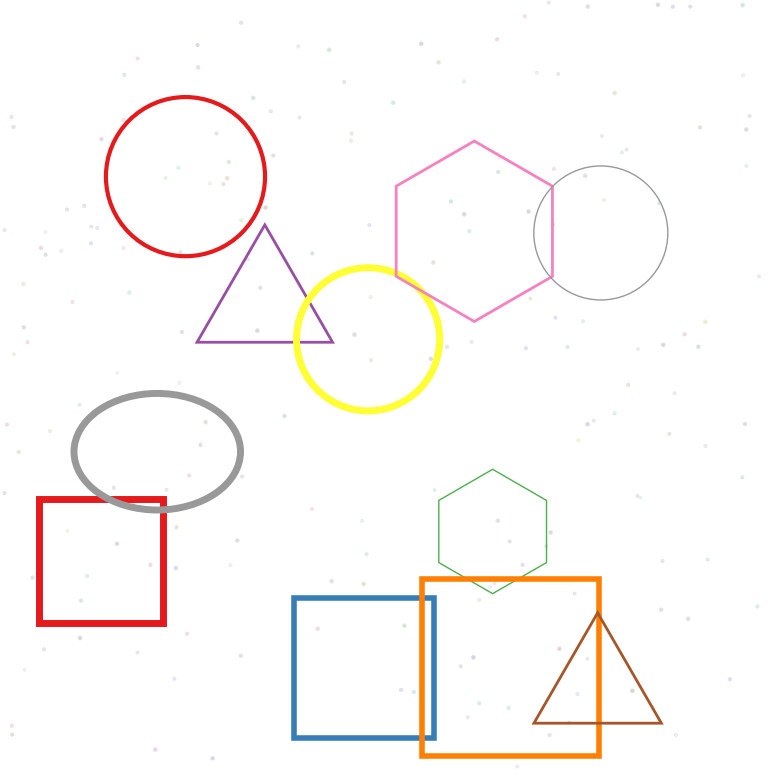[{"shape": "square", "thickness": 2.5, "radius": 0.4, "center": [0.131, 0.271]}, {"shape": "circle", "thickness": 1.5, "radius": 0.52, "center": [0.241, 0.771]}, {"shape": "square", "thickness": 2, "radius": 0.45, "center": [0.473, 0.132]}, {"shape": "hexagon", "thickness": 0.5, "radius": 0.4, "center": [0.64, 0.31]}, {"shape": "triangle", "thickness": 1, "radius": 0.51, "center": [0.344, 0.606]}, {"shape": "square", "thickness": 2, "radius": 0.57, "center": [0.663, 0.133]}, {"shape": "circle", "thickness": 2.5, "radius": 0.46, "center": [0.478, 0.559]}, {"shape": "triangle", "thickness": 1, "radius": 0.48, "center": [0.776, 0.109]}, {"shape": "hexagon", "thickness": 1, "radius": 0.59, "center": [0.616, 0.7]}, {"shape": "oval", "thickness": 2.5, "radius": 0.54, "center": [0.204, 0.413]}, {"shape": "circle", "thickness": 0.5, "radius": 0.44, "center": [0.78, 0.697]}]